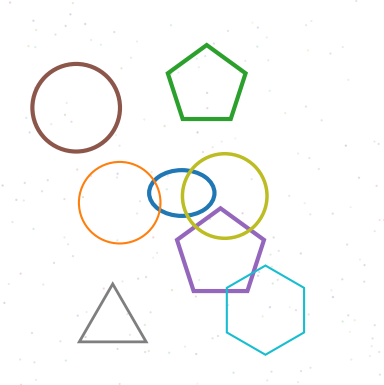[{"shape": "oval", "thickness": 3, "radius": 0.42, "center": [0.472, 0.499]}, {"shape": "circle", "thickness": 1.5, "radius": 0.53, "center": [0.311, 0.473]}, {"shape": "pentagon", "thickness": 3, "radius": 0.53, "center": [0.537, 0.777]}, {"shape": "pentagon", "thickness": 3, "radius": 0.59, "center": [0.573, 0.34]}, {"shape": "circle", "thickness": 3, "radius": 0.57, "center": [0.198, 0.72]}, {"shape": "triangle", "thickness": 2, "radius": 0.5, "center": [0.293, 0.162]}, {"shape": "circle", "thickness": 2.5, "radius": 0.55, "center": [0.584, 0.491]}, {"shape": "hexagon", "thickness": 1.5, "radius": 0.58, "center": [0.689, 0.194]}]